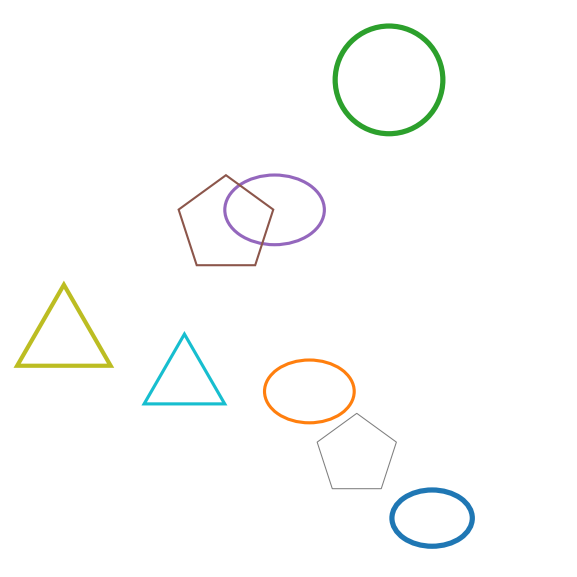[{"shape": "oval", "thickness": 2.5, "radius": 0.35, "center": [0.748, 0.102]}, {"shape": "oval", "thickness": 1.5, "radius": 0.39, "center": [0.536, 0.321]}, {"shape": "circle", "thickness": 2.5, "radius": 0.47, "center": [0.674, 0.861]}, {"shape": "oval", "thickness": 1.5, "radius": 0.43, "center": [0.475, 0.636]}, {"shape": "pentagon", "thickness": 1, "radius": 0.43, "center": [0.391, 0.61]}, {"shape": "pentagon", "thickness": 0.5, "radius": 0.36, "center": [0.618, 0.211]}, {"shape": "triangle", "thickness": 2, "radius": 0.47, "center": [0.111, 0.413]}, {"shape": "triangle", "thickness": 1.5, "radius": 0.4, "center": [0.319, 0.34]}]